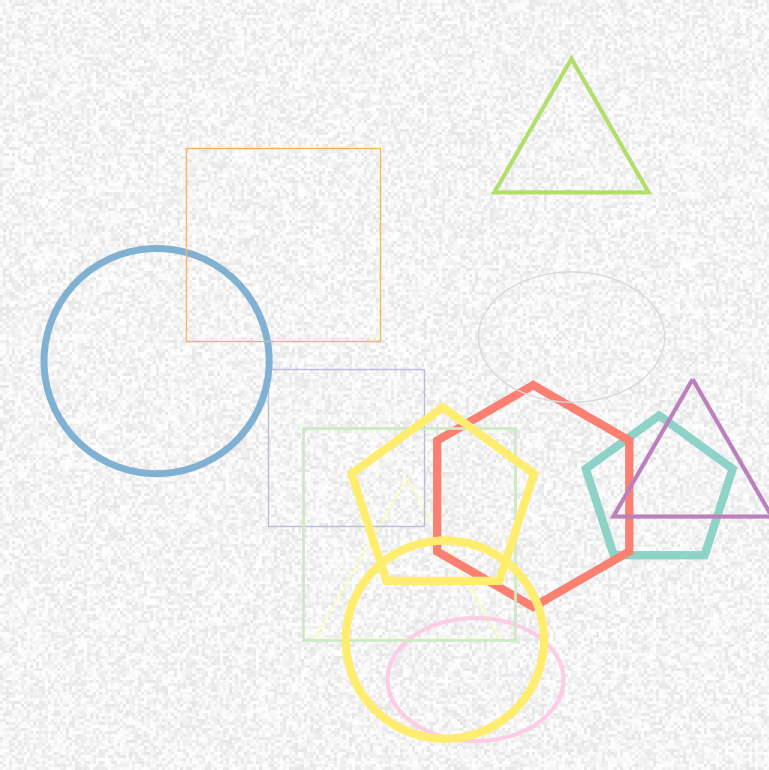[{"shape": "pentagon", "thickness": 3, "radius": 0.5, "center": [0.856, 0.36]}, {"shape": "triangle", "thickness": 0.5, "radius": 0.7, "center": [0.529, 0.239]}, {"shape": "square", "thickness": 0.5, "radius": 0.51, "center": [0.45, 0.419]}, {"shape": "hexagon", "thickness": 3, "radius": 0.72, "center": [0.693, 0.356]}, {"shape": "circle", "thickness": 2.5, "radius": 0.73, "center": [0.203, 0.531]}, {"shape": "square", "thickness": 0.5, "radius": 0.63, "center": [0.368, 0.683]}, {"shape": "triangle", "thickness": 1.5, "radius": 0.58, "center": [0.742, 0.808]}, {"shape": "oval", "thickness": 1.5, "radius": 0.57, "center": [0.618, 0.117]}, {"shape": "oval", "thickness": 0.5, "radius": 0.6, "center": [0.742, 0.562]}, {"shape": "triangle", "thickness": 1.5, "radius": 0.59, "center": [0.9, 0.389]}, {"shape": "square", "thickness": 1, "radius": 0.69, "center": [0.531, 0.307]}, {"shape": "circle", "thickness": 3, "radius": 0.64, "center": [0.578, 0.169]}, {"shape": "pentagon", "thickness": 3, "radius": 0.62, "center": [0.575, 0.346]}]